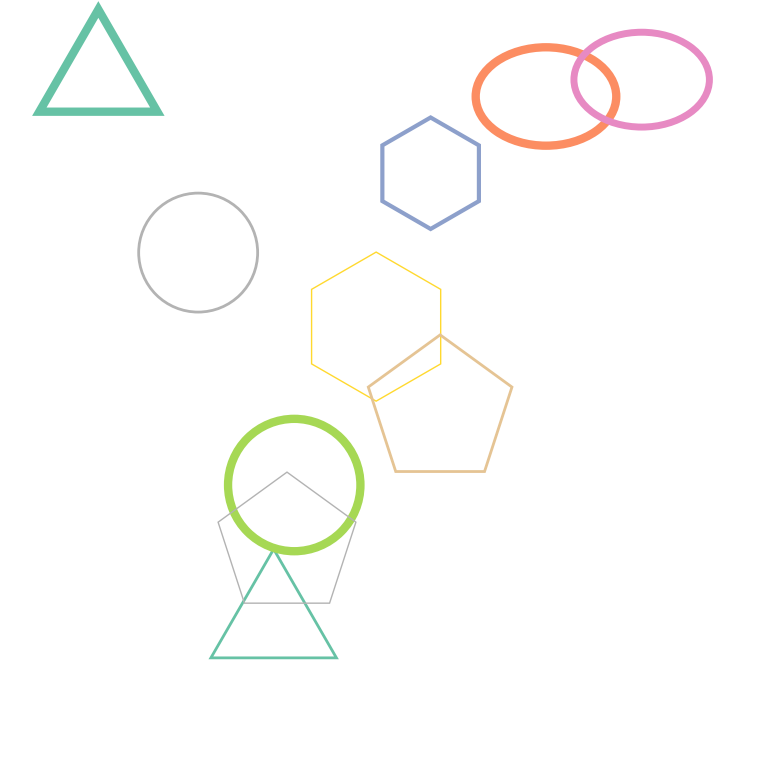[{"shape": "triangle", "thickness": 1, "radius": 0.47, "center": [0.355, 0.193]}, {"shape": "triangle", "thickness": 3, "radius": 0.44, "center": [0.128, 0.899]}, {"shape": "oval", "thickness": 3, "radius": 0.46, "center": [0.709, 0.875]}, {"shape": "hexagon", "thickness": 1.5, "radius": 0.36, "center": [0.559, 0.775]}, {"shape": "oval", "thickness": 2.5, "radius": 0.44, "center": [0.833, 0.897]}, {"shape": "circle", "thickness": 3, "radius": 0.43, "center": [0.382, 0.37]}, {"shape": "hexagon", "thickness": 0.5, "radius": 0.48, "center": [0.488, 0.576]}, {"shape": "pentagon", "thickness": 1, "radius": 0.49, "center": [0.572, 0.467]}, {"shape": "circle", "thickness": 1, "radius": 0.39, "center": [0.257, 0.672]}, {"shape": "pentagon", "thickness": 0.5, "radius": 0.47, "center": [0.373, 0.293]}]